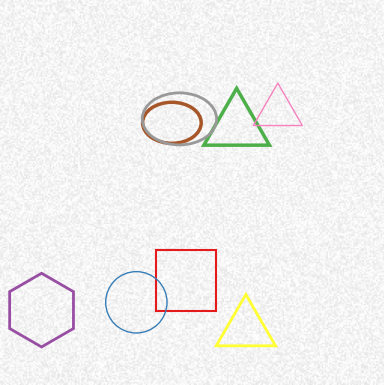[{"shape": "square", "thickness": 1.5, "radius": 0.39, "center": [0.483, 0.271]}, {"shape": "circle", "thickness": 1, "radius": 0.4, "center": [0.354, 0.215]}, {"shape": "triangle", "thickness": 2.5, "radius": 0.49, "center": [0.615, 0.672]}, {"shape": "hexagon", "thickness": 2, "radius": 0.48, "center": [0.108, 0.195]}, {"shape": "triangle", "thickness": 2, "radius": 0.44, "center": [0.639, 0.146]}, {"shape": "oval", "thickness": 2.5, "radius": 0.38, "center": [0.447, 0.681]}, {"shape": "triangle", "thickness": 1, "radius": 0.37, "center": [0.722, 0.711]}, {"shape": "oval", "thickness": 2, "radius": 0.48, "center": [0.466, 0.691]}]